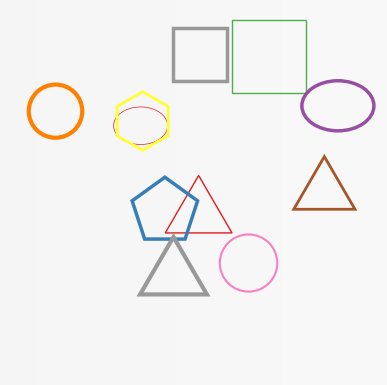[{"shape": "triangle", "thickness": 1, "radius": 0.5, "center": [0.513, 0.445]}, {"shape": "oval", "thickness": 0.5, "radius": 0.35, "center": [0.363, 0.673]}, {"shape": "pentagon", "thickness": 2.5, "radius": 0.44, "center": [0.425, 0.451]}, {"shape": "square", "thickness": 1, "radius": 0.48, "center": [0.693, 0.853]}, {"shape": "oval", "thickness": 2.5, "radius": 0.46, "center": [0.872, 0.725]}, {"shape": "circle", "thickness": 3, "radius": 0.35, "center": [0.143, 0.711]}, {"shape": "hexagon", "thickness": 2, "radius": 0.38, "center": [0.368, 0.686]}, {"shape": "triangle", "thickness": 2, "radius": 0.46, "center": [0.837, 0.502]}, {"shape": "circle", "thickness": 1.5, "radius": 0.37, "center": [0.641, 0.317]}, {"shape": "square", "thickness": 2.5, "radius": 0.35, "center": [0.515, 0.859]}, {"shape": "triangle", "thickness": 3, "radius": 0.5, "center": [0.448, 0.285]}]